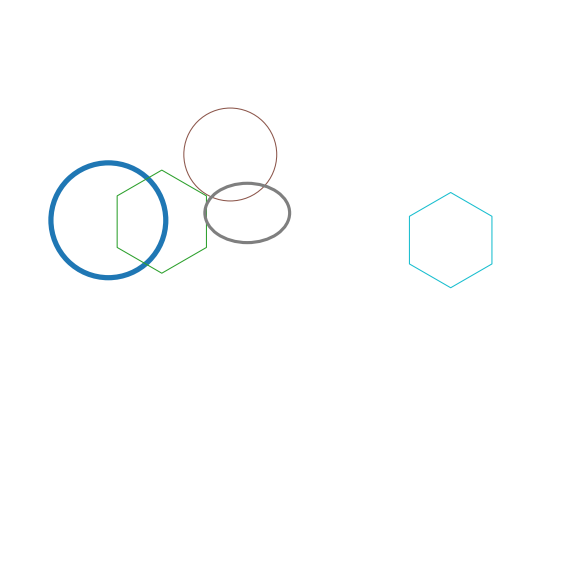[{"shape": "circle", "thickness": 2.5, "radius": 0.5, "center": [0.188, 0.618]}, {"shape": "hexagon", "thickness": 0.5, "radius": 0.45, "center": [0.28, 0.615]}, {"shape": "circle", "thickness": 0.5, "radius": 0.4, "center": [0.399, 0.732]}, {"shape": "oval", "thickness": 1.5, "radius": 0.37, "center": [0.428, 0.63]}, {"shape": "hexagon", "thickness": 0.5, "radius": 0.41, "center": [0.78, 0.583]}]